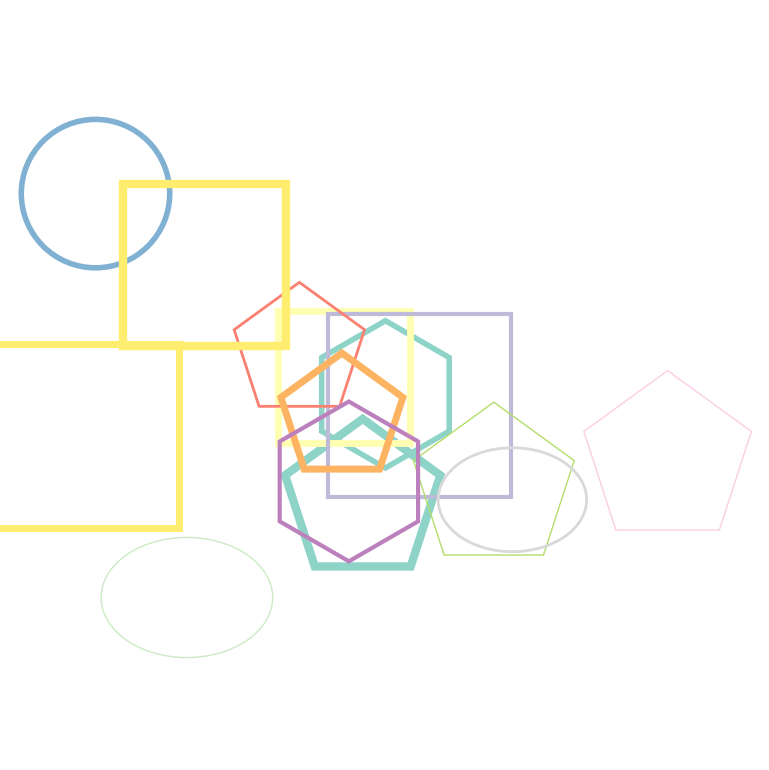[{"shape": "pentagon", "thickness": 3, "radius": 0.53, "center": [0.471, 0.35]}, {"shape": "hexagon", "thickness": 2, "radius": 0.48, "center": [0.501, 0.488]}, {"shape": "square", "thickness": 2.5, "radius": 0.43, "center": [0.447, 0.51]}, {"shape": "square", "thickness": 1.5, "radius": 0.59, "center": [0.545, 0.474]}, {"shape": "pentagon", "thickness": 1, "radius": 0.45, "center": [0.389, 0.544]}, {"shape": "circle", "thickness": 2, "radius": 0.48, "center": [0.124, 0.749]}, {"shape": "pentagon", "thickness": 2.5, "radius": 0.42, "center": [0.444, 0.458]}, {"shape": "pentagon", "thickness": 0.5, "radius": 0.55, "center": [0.641, 0.368]}, {"shape": "pentagon", "thickness": 0.5, "radius": 0.57, "center": [0.867, 0.404]}, {"shape": "oval", "thickness": 1, "radius": 0.48, "center": [0.665, 0.351]}, {"shape": "hexagon", "thickness": 1.5, "radius": 0.52, "center": [0.453, 0.375]}, {"shape": "oval", "thickness": 0.5, "radius": 0.56, "center": [0.243, 0.224]}, {"shape": "square", "thickness": 2.5, "radius": 0.6, "center": [0.113, 0.434]}, {"shape": "square", "thickness": 3, "radius": 0.53, "center": [0.266, 0.656]}]